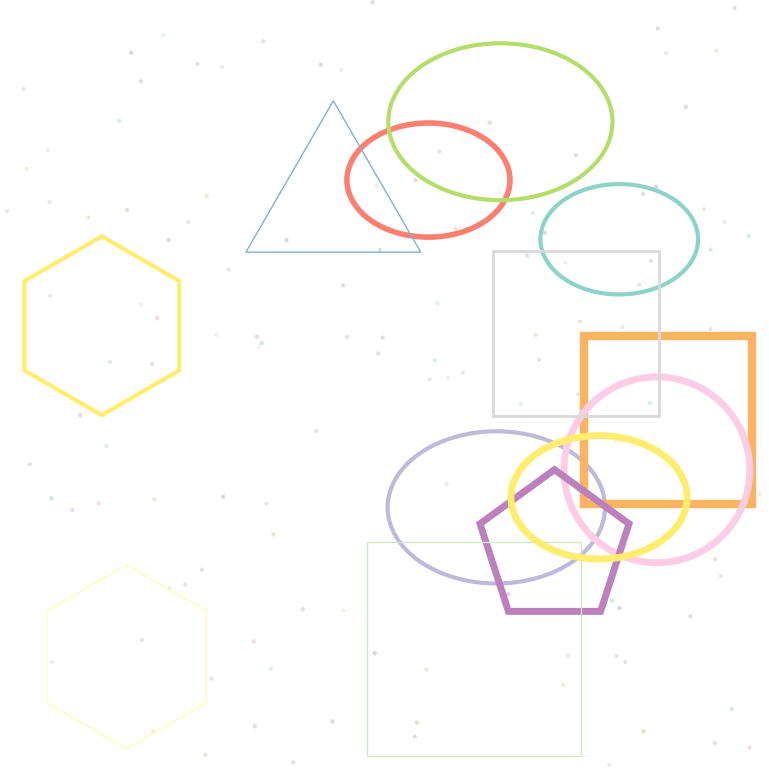[{"shape": "oval", "thickness": 1.5, "radius": 0.51, "center": [0.804, 0.689]}, {"shape": "hexagon", "thickness": 0.5, "radius": 0.6, "center": [0.164, 0.147]}, {"shape": "oval", "thickness": 1.5, "radius": 0.71, "center": [0.645, 0.341]}, {"shape": "oval", "thickness": 2, "radius": 0.53, "center": [0.556, 0.766]}, {"shape": "triangle", "thickness": 0.5, "radius": 0.66, "center": [0.433, 0.738]}, {"shape": "square", "thickness": 3, "radius": 0.55, "center": [0.868, 0.455]}, {"shape": "oval", "thickness": 1.5, "radius": 0.73, "center": [0.65, 0.842]}, {"shape": "circle", "thickness": 2.5, "radius": 0.6, "center": [0.853, 0.39]}, {"shape": "square", "thickness": 1, "radius": 0.54, "center": [0.748, 0.567]}, {"shape": "pentagon", "thickness": 2.5, "radius": 0.51, "center": [0.72, 0.288]}, {"shape": "square", "thickness": 0.5, "radius": 0.69, "center": [0.616, 0.157]}, {"shape": "hexagon", "thickness": 1.5, "radius": 0.58, "center": [0.132, 0.577]}, {"shape": "oval", "thickness": 2.5, "radius": 0.57, "center": [0.778, 0.354]}]